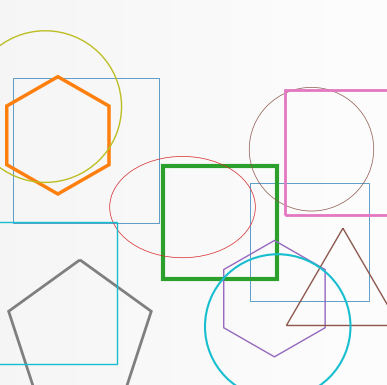[{"shape": "square", "thickness": 0.5, "radius": 0.94, "center": [0.222, 0.608]}, {"shape": "square", "thickness": 0.5, "radius": 0.77, "center": [0.799, 0.371]}, {"shape": "hexagon", "thickness": 2.5, "radius": 0.76, "center": [0.149, 0.648]}, {"shape": "square", "thickness": 3, "radius": 0.74, "center": [0.567, 0.422]}, {"shape": "oval", "thickness": 0.5, "radius": 0.94, "center": [0.471, 0.462]}, {"shape": "hexagon", "thickness": 1, "radius": 0.76, "center": [0.708, 0.224]}, {"shape": "circle", "thickness": 0.5, "radius": 0.8, "center": [0.804, 0.612]}, {"shape": "triangle", "thickness": 1, "radius": 0.84, "center": [0.885, 0.239]}, {"shape": "square", "thickness": 2, "radius": 0.81, "center": [0.898, 0.604]}, {"shape": "pentagon", "thickness": 2, "radius": 0.97, "center": [0.206, 0.132]}, {"shape": "circle", "thickness": 1, "radius": 0.98, "center": [0.117, 0.723]}, {"shape": "square", "thickness": 1, "radius": 0.93, "center": [0.118, 0.238]}, {"shape": "circle", "thickness": 1.5, "radius": 0.94, "center": [0.717, 0.152]}]